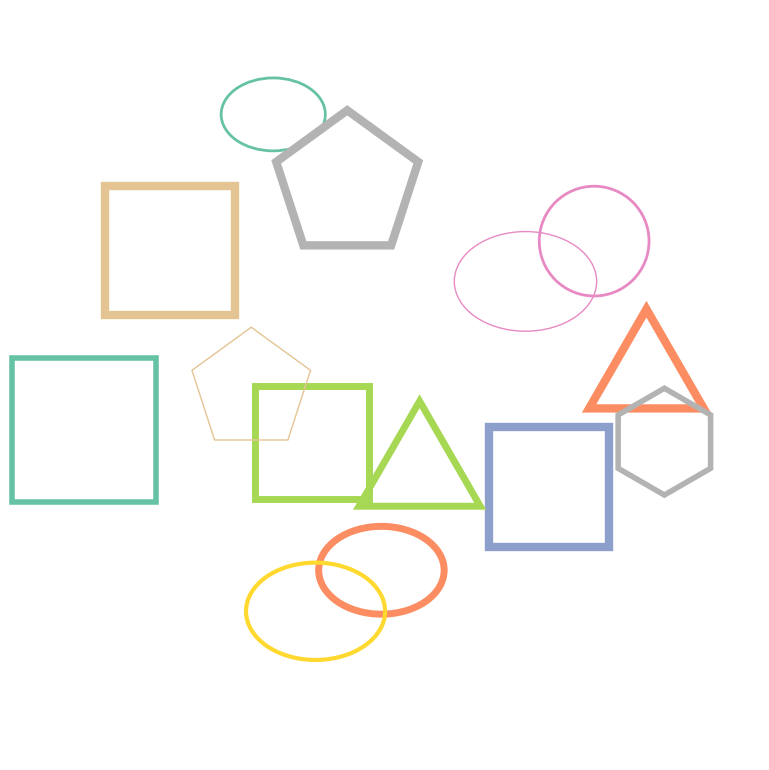[{"shape": "square", "thickness": 2, "radius": 0.47, "center": [0.109, 0.442]}, {"shape": "oval", "thickness": 1, "radius": 0.34, "center": [0.355, 0.851]}, {"shape": "triangle", "thickness": 3, "radius": 0.43, "center": [0.839, 0.513]}, {"shape": "oval", "thickness": 2.5, "radius": 0.41, "center": [0.495, 0.259]}, {"shape": "square", "thickness": 3, "radius": 0.39, "center": [0.712, 0.367]}, {"shape": "oval", "thickness": 0.5, "radius": 0.46, "center": [0.682, 0.635]}, {"shape": "circle", "thickness": 1, "radius": 0.36, "center": [0.772, 0.687]}, {"shape": "square", "thickness": 2.5, "radius": 0.37, "center": [0.405, 0.425]}, {"shape": "triangle", "thickness": 2.5, "radius": 0.45, "center": [0.545, 0.388]}, {"shape": "oval", "thickness": 1.5, "radius": 0.45, "center": [0.41, 0.206]}, {"shape": "pentagon", "thickness": 0.5, "radius": 0.4, "center": [0.326, 0.494]}, {"shape": "square", "thickness": 3, "radius": 0.42, "center": [0.221, 0.675]}, {"shape": "pentagon", "thickness": 3, "radius": 0.48, "center": [0.451, 0.76]}, {"shape": "hexagon", "thickness": 2, "radius": 0.35, "center": [0.863, 0.426]}]